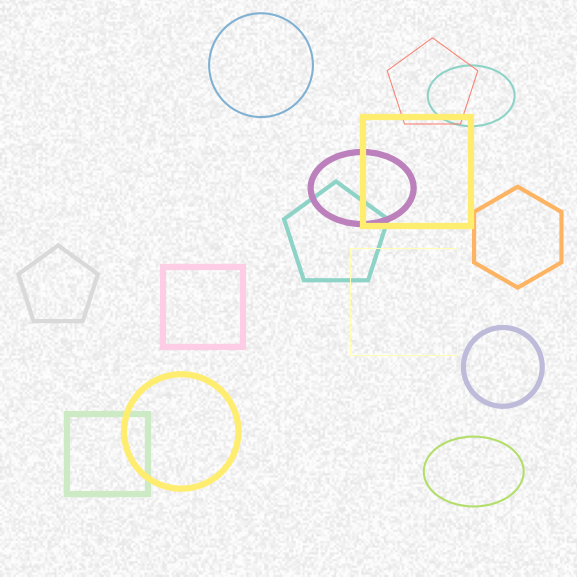[{"shape": "oval", "thickness": 1, "radius": 0.38, "center": [0.816, 0.833]}, {"shape": "pentagon", "thickness": 2, "radius": 0.47, "center": [0.582, 0.59]}, {"shape": "square", "thickness": 0.5, "radius": 0.46, "center": [0.699, 0.478]}, {"shape": "circle", "thickness": 2.5, "radius": 0.34, "center": [0.871, 0.364]}, {"shape": "pentagon", "thickness": 0.5, "radius": 0.41, "center": [0.749, 0.851]}, {"shape": "circle", "thickness": 1, "radius": 0.45, "center": [0.452, 0.886]}, {"shape": "hexagon", "thickness": 2, "radius": 0.44, "center": [0.897, 0.588]}, {"shape": "oval", "thickness": 1, "radius": 0.43, "center": [0.82, 0.183]}, {"shape": "square", "thickness": 3, "radius": 0.34, "center": [0.352, 0.467]}, {"shape": "pentagon", "thickness": 2, "radius": 0.36, "center": [0.101, 0.502]}, {"shape": "oval", "thickness": 3, "radius": 0.45, "center": [0.627, 0.674]}, {"shape": "square", "thickness": 3, "radius": 0.35, "center": [0.186, 0.213]}, {"shape": "circle", "thickness": 3, "radius": 0.5, "center": [0.314, 0.252]}, {"shape": "square", "thickness": 3, "radius": 0.47, "center": [0.722, 0.702]}]